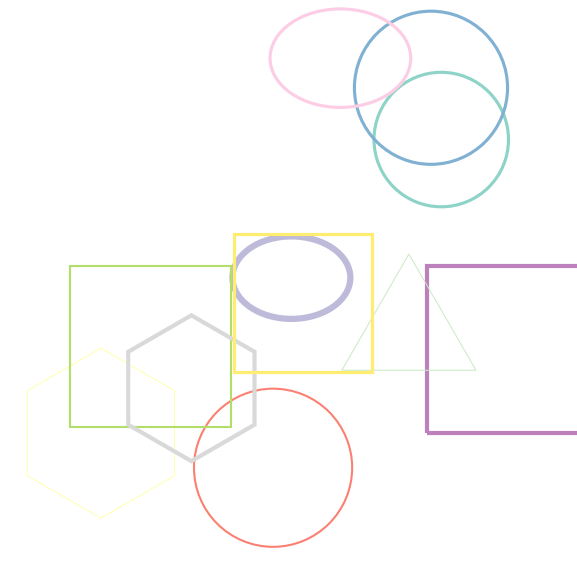[{"shape": "circle", "thickness": 1.5, "radius": 0.58, "center": [0.764, 0.757]}, {"shape": "hexagon", "thickness": 0.5, "radius": 0.74, "center": [0.175, 0.249]}, {"shape": "oval", "thickness": 3, "radius": 0.51, "center": [0.505, 0.518]}, {"shape": "circle", "thickness": 1, "radius": 0.68, "center": [0.473, 0.189]}, {"shape": "circle", "thickness": 1.5, "radius": 0.66, "center": [0.746, 0.847]}, {"shape": "square", "thickness": 1, "radius": 0.7, "center": [0.261, 0.4]}, {"shape": "oval", "thickness": 1.5, "radius": 0.61, "center": [0.589, 0.898]}, {"shape": "hexagon", "thickness": 2, "radius": 0.63, "center": [0.331, 0.327]}, {"shape": "square", "thickness": 2, "radius": 0.72, "center": [0.884, 0.393]}, {"shape": "triangle", "thickness": 0.5, "radius": 0.67, "center": [0.708, 0.425]}, {"shape": "square", "thickness": 1.5, "radius": 0.6, "center": [0.525, 0.475]}]